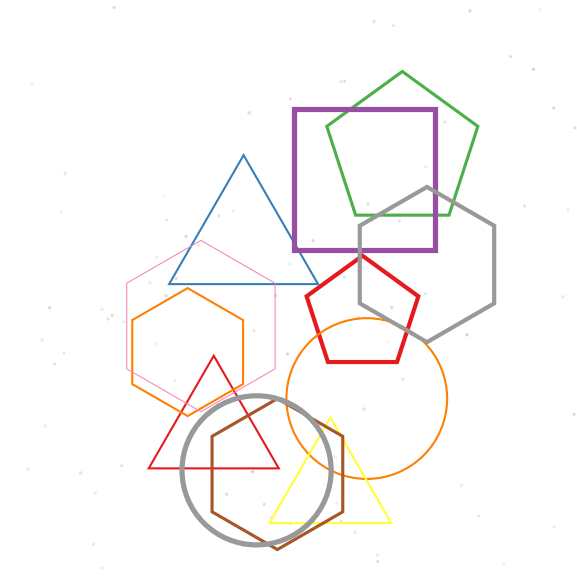[{"shape": "pentagon", "thickness": 2, "radius": 0.51, "center": [0.628, 0.455]}, {"shape": "triangle", "thickness": 1, "radius": 0.65, "center": [0.37, 0.253]}, {"shape": "triangle", "thickness": 1, "radius": 0.74, "center": [0.422, 0.582]}, {"shape": "pentagon", "thickness": 1.5, "radius": 0.69, "center": [0.697, 0.738]}, {"shape": "square", "thickness": 2.5, "radius": 0.61, "center": [0.631, 0.688]}, {"shape": "hexagon", "thickness": 1, "radius": 0.55, "center": [0.325, 0.389]}, {"shape": "circle", "thickness": 1, "radius": 0.7, "center": [0.635, 0.309]}, {"shape": "triangle", "thickness": 1, "radius": 0.61, "center": [0.572, 0.154]}, {"shape": "hexagon", "thickness": 1.5, "radius": 0.65, "center": [0.48, 0.178]}, {"shape": "hexagon", "thickness": 0.5, "radius": 0.74, "center": [0.348, 0.435]}, {"shape": "circle", "thickness": 2.5, "radius": 0.65, "center": [0.444, 0.185]}, {"shape": "hexagon", "thickness": 2, "radius": 0.67, "center": [0.739, 0.541]}]